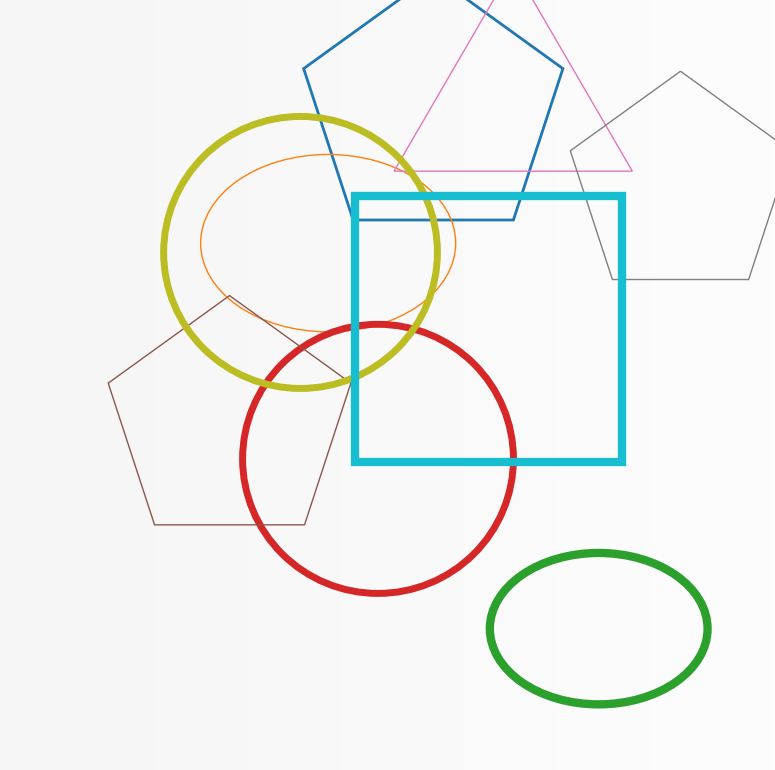[{"shape": "pentagon", "thickness": 1, "radius": 0.88, "center": [0.559, 0.857]}, {"shape": "oval", "thickness": 0.5, "radius": 0.82, "center": [0.423, 0.684]}, {"shape": "oval", "thickness": 3, "radius": 0.7, "center": [0.773, 0.184]}, {"shape": "circle", "thickness": 2.5, "radius": 0.87, "center": [0.488, 0.404]}, {"shape": "pentagon", "thickness": 0.5, "radius": 0.82, "center": [0.296, 0.452]}, {"shape": "triangle", "thickness": 0.5, "radius": 0.89, "center": [0.662, 0.866]}, {"shape": "pentagon", "thickness": 0.5, "radius": 0.75, "center": [0.878, 0.758]}, {"shape": "circle", "thickness": 2.5, "radius": 0.88, "center": [0.388, 0.672]}, {"shape": "square", "thickness": 3, "radius": 0.86, "center": [0.63, 0.572]}]